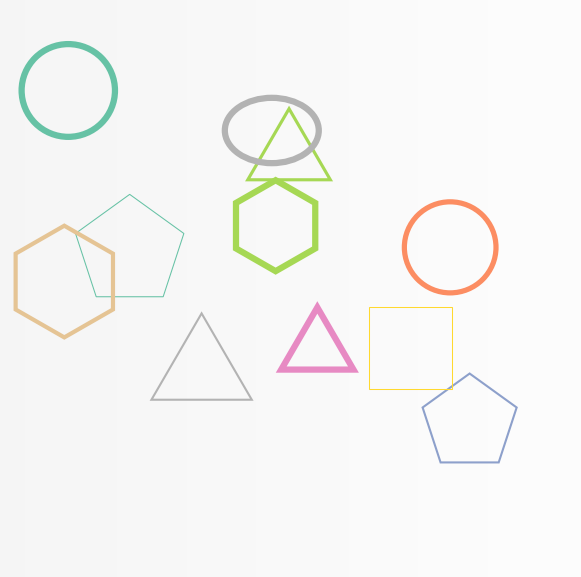[{"shape": "pentagon", "thickness": 0.5, "radius": 0.49, "center": [0.223, 0.565]}, {"shape": "circle", "thickness": 3, "radius": 0.4, "center": [0.117, 0.842]}, {"shape": "circle", "thickness": 2.5, "radius": 0.39, "center": [0.775, 0.571]}, {"shape": "pentagon", "thickness": 1, "radius": 0.43, "center": [0.808, 0.267]}, {"shape": "triangle", "thickness": 3, "radius": 0.36, "center": [0.546, 0.395]}, {"shape": "hexagon", "thickness": 3, "radius": 0.39, "center": [0.474, 0.608]}, {"shape": "triangle", "thickness": 1.5, "radius": 0.41, "center": [0.497, 0.729]}, {"shape": "square", "thickness": 0.5, "radius": 0.35, "center": [0.706, 0.397]}, {"shape": "hexagon", "thickness": 2, "radius": 0.48, "center": [0.111, 0.512]}, {"shape": "triangle", "thickness": 1, "radius": 0.5, "center": [0.347, 0.357]}, {"shape": "oval", "thickness": 3, "radius": 0.4, "center": [0.468, 0.773]}]